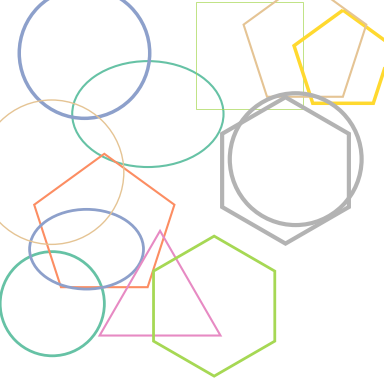[{"shape": "circle", "thickness": 2, "radius": 0.68, "center": [0.136, 0.211]}, {"shape": "oval", "thickness": 1.5, "radius": 0.98, "center": [0.384, 0.704]}, {"shape": "pentagon", "thickness": 1.5, "radius": 0.96, "center": [0.271, 0.409]}, {"shape": "oval", "thickness": 2, "radius": 0.74, "center": [0.225, 0.353]}, {"shape": "circle", "thickness": 2.5, "radius": 0.85, "center": [0.219, 0.862]}, {"shape": "triangle", "thickness": 1.5, "radius": 0.91, "center": [0.416, 0.219]}, {"shape": "hexagon", "thickness": 2, "radius": 0.91, "center": [0.556, 0.205]}, {"shape": "square", "thickness": 0.5, "radius": 0.7, "center": [0.647, 0.855]}, {"shape": "pentagon", "thickness": 2.5, "radius": 0.67, "center": [0.891, 0.84]}, {"shape": "circle", "thickness": 1, "radius": 0.94, "center": [0.134, 0.553]}, {"shape": "pentagon", "thickness": 1.5, "radius": 0.84, "center": [0.792, 0.884]}, {"shape": "circle", "thickness": 3, "radius": 0.86, "center": [0.768, 0.587]}, {"shape": "hexagon", "thickness": 3, "radius": 0.95, "center": [0.742, 0.557]}]